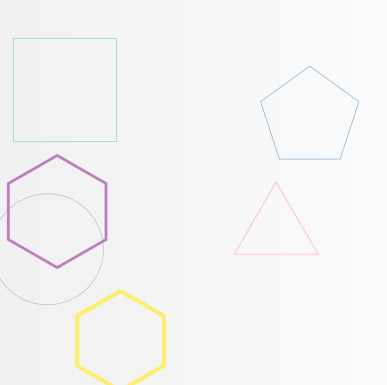[{"shape": "square", "thickness": 0.5, "radius": 0.67, "center": [0.167, 0.768]}, {"shape": "circle", "thickness": 0.5, "radius": 0.72, "center": [0.123, 0.353]}, {"shape": "pentagon", "thickness": 0.5, "radius": 0.67, "center": [0.799, 0.695]}, {"shape": "triangle", "thickness": 1, "radius": 0.63, "center": [0.713, 0.402]}, {"shape": "hexagon", "thickness": 2, "radius": 0.73, "center": [0.148, 0.451]}, {"shape": "hexagon", "thickness": 3, "radius": 0.65, "center": [0.311, 0.115]}]